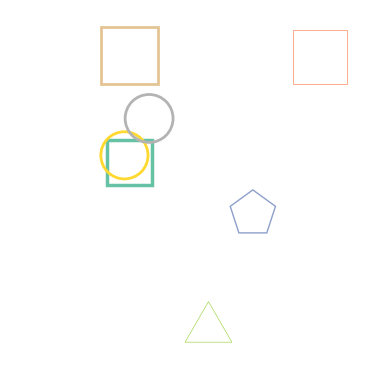[{"shape": "square", "thickness": 2.5, "radius": 0.29, "center": [0.336, 0.577]}, {"shape": "square", "thickness": 0.5, "radius": 0.35, "center": [0.83, 0.852]}, {"shape": "pentagon", "thickness": 1, "radius": 0.31, "center": [0.657, 0.445]}, {"shape": "triangle", "thickness": 0.5, "radius": 0.35, "center": [0.542, 0.146]}, {"shape": "circle", "thickness": 2, "radius": 0.31, "center": [0.323, 0.597]}, {"shape": "square", "thickness": 2, "radius": 0.37, "center": [0.336, 0.855]}, {"shape": "circle", "thickness": 2, "radius": 0.31, "center": [0.387, 0.692]}]